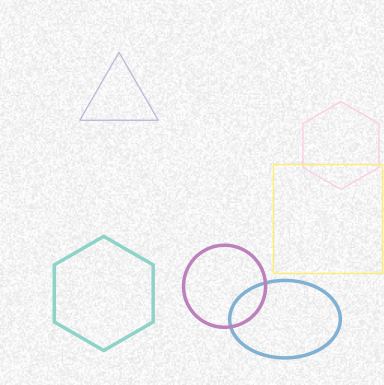[{"shape": "hexagon", "thickness": 2.5, "radius": 0.74, "center": [0.269, 0.238]}, {"shape": "triangle", "thickness": 1, "radius": 0.59, "center": [0.309, 0.746]}, {"shape": "oval", "thickness": 2.5, "radius": 0.72, "center": [0.74, 0.171]}, {"shape": "hexagon", "thickness": 1, "radius": 0.57, "center": [0.886, 0.622]}, {"shape": "circle", "thickness": 2.5, "radius": 0.53, "center": [0.583, 0.256]}, {"shape": "square", "thickness": 1, "radius": 0.71, "center": [0.851, 0.433]}]